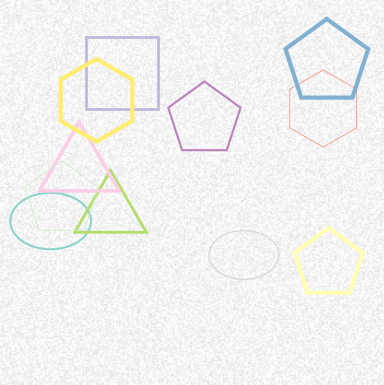[{"shape": "oval", "thickness": 1.5, "radius": 0.52, "center": [0.132, 0.426]}, {"shape": "pentagon", "thickness": 3, "radius": 0.46, "center": [0.854, 0.315]}, {"shape": "square", "thickness": 2, "radius": 0.47, "center": [0.317, 0.811]}, {"shape": "hexagon", "thickness": 0.5, "radius": 0.5, "center": [0.84, 0.718]}, {"shape": "pentagon", "thickness": 3, "radius": 0.56, "center": [0.849, 0.838]}, {"shape": "triangle", "thickness": 2, "radius": 0.54, "center": [0.287, 0.45]}, {"shape": "triangle", "thickness": 2.5, "radius": 0.6, "center": [0.206, 0.564]}, {"shape": "oval", "thickness": 1, "radius": 0.45, "center": [0.634, 0.338]}, {"shape": "pentagon", "thickness": 1.5, "radius": 0.49, "center": [0.531, 0.69]}, {"shape": "pentagon", "thickness": 0.5, "radius": 0.5, "center": [0.16, 0.483]}, {"shape": "hexagon", "thickness": 3, "radius": 0.54, "center": [0.251, 0.74]}]